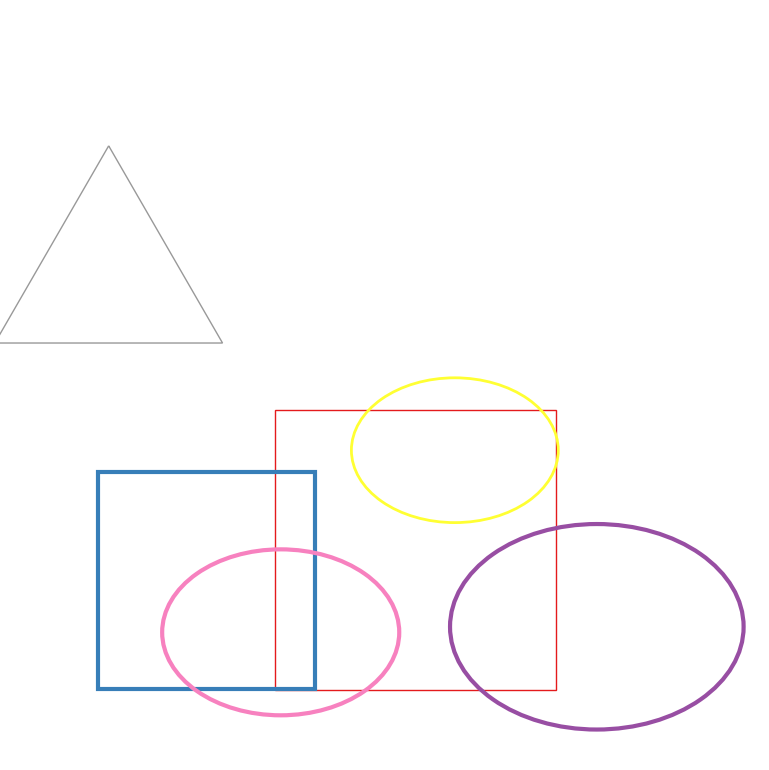[{"shape": "square", "thickness": 0.5, "radius": 0.91, "center": [0.54, 0.286]}, {"shape": "square", "thickness": 1.5, "radius": 0.71, "center": [0.268, 0.246]}, {"shape": "oval", "thickness": 1.5, "radius": 0.95, "center": [0.775, 0.186]}, {"shape": "oval", "thickness": 1, "radius": 0.67, "center": [0.591, 0.415]}, {"shape": "oval", "thickness": 1.5, "radius": 0.77, "center": [0.365, 0.179]}, {"shape": "triangle", "thickness": 0.5, "radius": 0.85, "center": [0.141, 0.64]}]